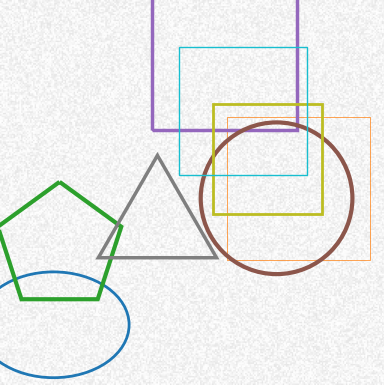[{"shape": "oval", "thickness": 2, "radius": 0.98, "center": [0.139, 0.156]}, {"shape": "square", "thickness": 0.5, "radius": 0.93, "center": [0.774, 0.51]}, {"shape": "pentagon", "thickness": 3, "radius": 0.84, "center": [0.155, 0.359]}, {"shape": "square", "thickness": 2.5, "radius": 0.94, "center": [0.584, 0.851]}, {"shape": "circle", "thickness": 3, "radius": 0.99, "center": [0.718, 0.485]}, {"shape": "triangle", "thickness": 2.5, "radius": 0.89, "center": [0.409, 0.419]}, {"shape": "square", "thickness": 2, "radius": 0.71, "center": [0.695, 0.587]}, {"shape": "square", "thickness": 1, "radius": 0.84, "center": [0.631, 0.712]}]